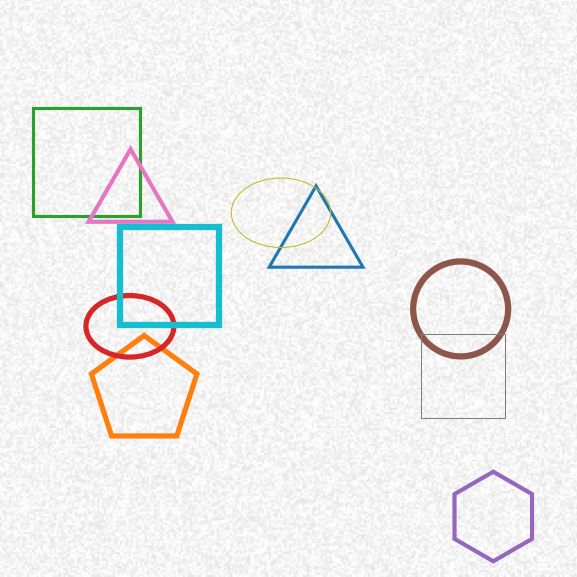[{"shape": "triangle", "thickness": 1.5, "radius": 0.47, "center": [0.547, 0.583]}, {"shape": "pentagon", "thickness": 2.5, "radius": 0.48, "center": [0.25, 0.322]}, {"shape": "square", "thickness": 1.5, "radius": 0.47, "center": [0.149, 0.719]}, {"shape": "oval", "thickness": 2.5, "radius": 0.38, "center": [0.225, 0.434]}, {"shape": "hexagon", "thickness": 2, "radius": 0.39, "center": [0.854, 0.105]}, {"shape": "circle", "thickness": 3, "radius": 0.41, "center": [0.798, 0.464]}, {"shape": "triangle", "thickness": 2, "radius": 0.42, "center": [0.226, 0.657]}, {"shape": "square", "thickness": 0.5, "radius": 0.36, "center": [0.801, 0.348]}, {"shape": "oval", "thickness": 0.5, "radius": 0.43, "center": [0.487, 0.631]}, {"shape": "square", "thickness": 3, "radius": 0.43, "center": [0.294, 0.521]}]